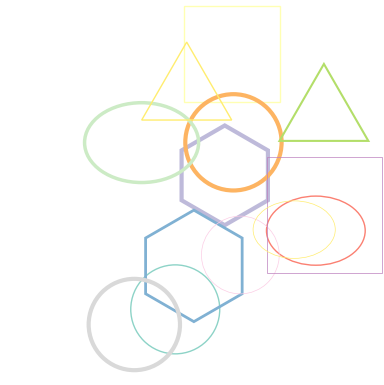[{"shape": "circle", "thickness": 1, "radius": 0.58, "center": [0.455, 0.196]}, {"shape": "square", "thickness": 1, "radius": 0.62, "center": [0.603, 0.86]}, {"shape": "hexagon", "thickness": 3, "radius": 0.65, "center": [0.584, 0.545]}, {"shape": "oval", "thickness": 1, "radius": 0.64, "center": [0.82, 0.401]}, {"shape": "hexagon", "thickness": 2, "radius": 0.72, "center": [0.504, 0.309]}, {"shape": "circle", "thickness": 3, "radius": 0.63, "center": [0.606, 0.63]}, {"shape": "triangle", "thickness": 1.5, "radius": 0.67, "center": [0.841, 0.701]}, {"shape": "circle", "thickness": 0.5, "radius": 0.5, "center": [0.624, 0.338]}, {"shape": "circle", "thickness": 3, "radius": 0.59, "center": [0.349, 0.157]}, {"shape": "square", "thickness": 0.5, "radius": 0.75, "center": [0.842, 0.442]}, {"shape": "oval", "thickness": 2.5, "radius": 0.74, "center": [0.368, 0.63]}, {"shape": "oval", "thickness": 0.5, "radius": 0.53, "center": [0.764, 0.404]}, {"shape": "triangle", "thickness": 1, "radius": 0.67, "center": [0.485, 0.756]}]